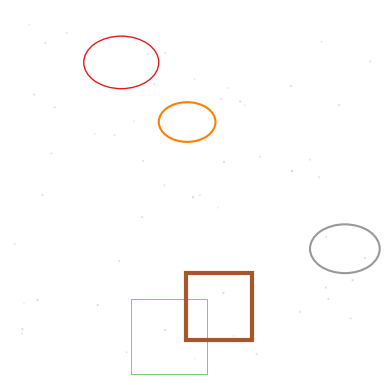[{"shape": "oval", "thickness": 1, "radius": 0.49, "center": [0.315, 0.838]}, {"shape": "square", "thickness": 0.5, "radius": 0.49, "center": [0.44, 0.126]}, {"shape": "oval", "thickness": 1.5, "radius": 0.37, "center": [0.486, 0.683]}, {"shape": "square", "thickness": 3, "radius": 0.43, "center": [0.569, 0.203]}, {"shape": "oval", "thickness": 1.5, "radius": 0.45, "center": [0.896, 0.354]}]